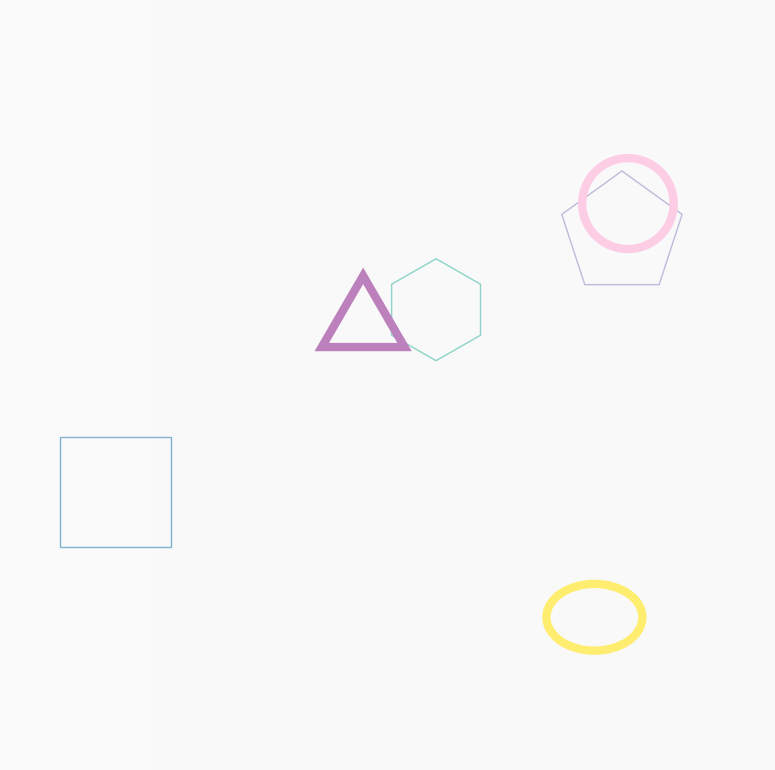[{"shape": "hexagon", "thickness": 0.5, "radius": 0.33, "center": [0.563, 0.598]}, {"shape": "pentagon", "thickness": 0.5, "radius": 0.41, "center": [0.803, 0.696]}, {"shape": "square", "thickness": 0.5, "radius": 0.36, "center": [0.149, 0.361]}, {"shape": "circle", "thickness": 3, "radius": 0.3, "center": [0.81, 0.736]}, {"shape": "triangle", "thickness": 3, "radius": 0.31, "center": [0.469, 0.58]}, {"shape": "oval", "thickness": 3, "radius": 0.31, "center": [0.767, 0.198]}]